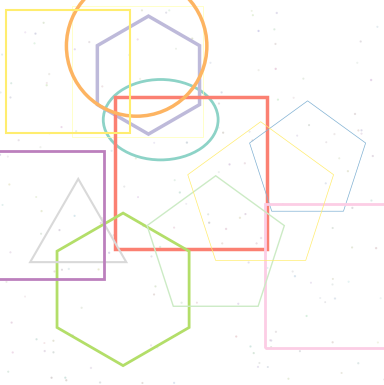[{"shape": "oval", "thickness": 2, "radius": 0.75, "center": [0.417, 0.689]}, {"shape": "square", "thickness": 0.5, "radius": 0.85, "center": [0.357, 0.815]}, {"shape": "hexagon", "thickness": 2.5, "radius": 0.77, "center": [0.386, 0.805]}, {"shape": "square", "thickness": 2.5, "radius": 0.99, "center": [0.495, 0.55]}, {"shape": "pentagon", "thickness": 0.5, "radius": 0.79, "center": [0.799, 0.58]}, {"shape": "circle", "thickness": 2.5, "radius": 0.91, "center": [0.355, 0.881]}, {"shape": "hexagon", "thickness": 2, "radius": 0.99, "center": [0.32, 0.248]}, {"shape": "square", "thickness": 2, "radius": 0.93, "center": [0.876, 0.283]}, {"shape": "triangle", "thickness": 1.5, "radius": 0.72, "center": [0.203, 0.391]}, {"shape": "square", "thickness": 2, "radius": 0.83, "center": [0.104, 0.442]}, {"shape": "pentagon", "thickness": 1, "radius": 0.94, "center": [0.56, 0.356]}, {"shape": "square", "thickness": 1.5, "radius": 0.8, "center": [0.177, 0.814]}, {"shape": "pentagon", "thickness": 0.5, "radius": 1.0, "center": [0.677, 0.485]}]